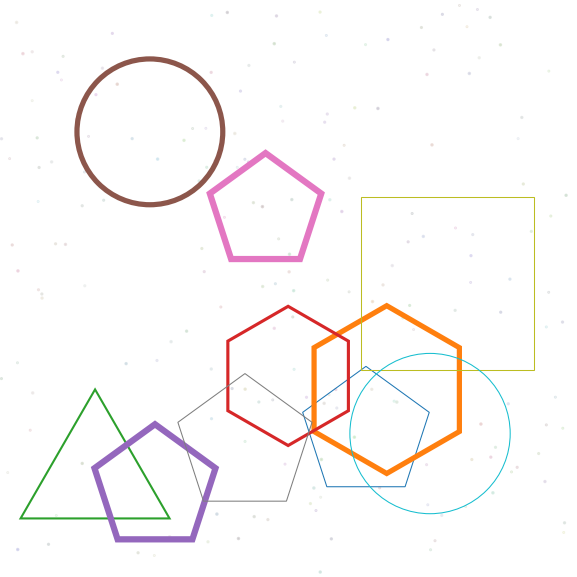[{"shape": "pentagon", "thickness": 0.5, "radius": 0.58, "center": [0.634, 0.25]}, {"shape": "hexagon", "thickness": 2.5, "radius": 0.73, "center": [0.67, 0.325]}, {"shape": "triangle", "thickness": 1, "radius": 0.74, "center": [0.165, 0.176]}, {"shape": "hexagon", "thickness": 1.5, "radius": 0.6, "center": [0.499, 0.348]}, {"shape": "pentagon", "thickness": 3, "radius": 0.55, "center": [0.268, 0.154]}, {"shape": "circle", "thickness": 2.5, "radius": 0.63, "center": [0.26, 0.771]}, {"shape": "pentagon", "thickness": 3, "radius": 0.51, "center": [0.46, 0.633]}, {"shape": "pentagon", "thickness": 0.5, "radius": 0.61, "center": [0.424, 0.23]}, {"shape": "square", "thickness": 0.5, "radius": 0.75, "center": [0.774, 0.508]}, {"shape": "circle", "thickness": 0.5, "radius": 0.69, "center": [0.745, 0.248]}]